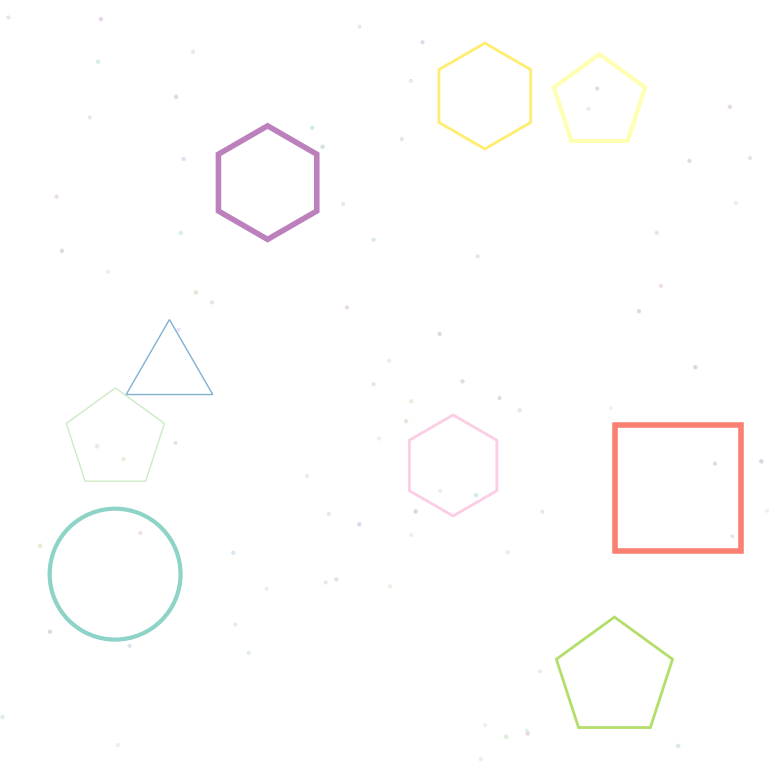[{"shape": "circle", "thickness": 1.5, "radius": 0.43, "center": [0.149, 0.254]}, {"shape": "pentagon", "thickness": 1.5, "radius": 0.31, "center": [0.779, 0.867]}, {"shape": "square", "thickness": 2, "radius": 0.41, "center": [0.881, 0.366]}, {"shape": "triangle", "thickness": 0.5, "radius": 0.32, "center": [0.22, 0.52]}, {"shape": "pentagon", "thickness": 1, "radius": 0.4, "center": [0.798, 0.119]}, {"shape": "hexagon", "thickness": 1, "radius": 0.33, "center": [0.588, 0.395]}, {"shape": "hexagon", "thickness": 2, "radius": 0.37, "center": [0.348, 0.763]}, {"shape": "pentagon", "thickness": 0.5, "radius": 0.33, "center": [0.15, 0.429]}, {"shape": "hexagon", "thickness": 1, "radius": 0.34, "center": [0.63, 0.875]}]